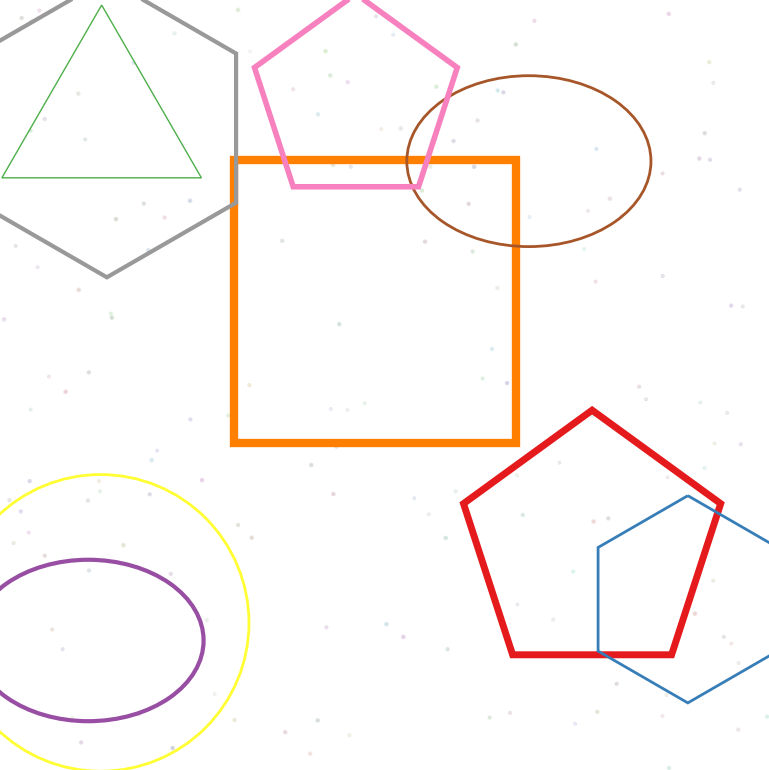[{"shape": "pentagon", "thickness": 2.5, "radius": 0.88, "center": [0.769, 0.292]}, {"shape": "hexagon", "thickness": 1, "radius": 0.67, "center": [0.893, 0.222]}, {"shape": "triangle", "thickness": 0.5, "radius": 0.75, "center": [0.132, 0.844]}, {"shape": "oval", "thickness": 1.5, "radius": 0.75, "center": [0.115, 0.168]}, {"shape": "square", "thickness": 3, "radius": 0.92, "center": [0.487, 0.608]}, {"shape": "circle", "thickness": 1, "radius": 0.96, "center": [0.131, 0.191]}, {"shape": "oval", "thickness": 1, "radius": 0.79, "center": [0.687, 0.791]}, {"shape": "pentagon", "thickness": 2, "radius": 0.69, "center": [0.462, 0.869]}, {"shape": "hexagon", "thickness": 1.5, "radius": 0.97, "center": [0.139, 0.834]}]